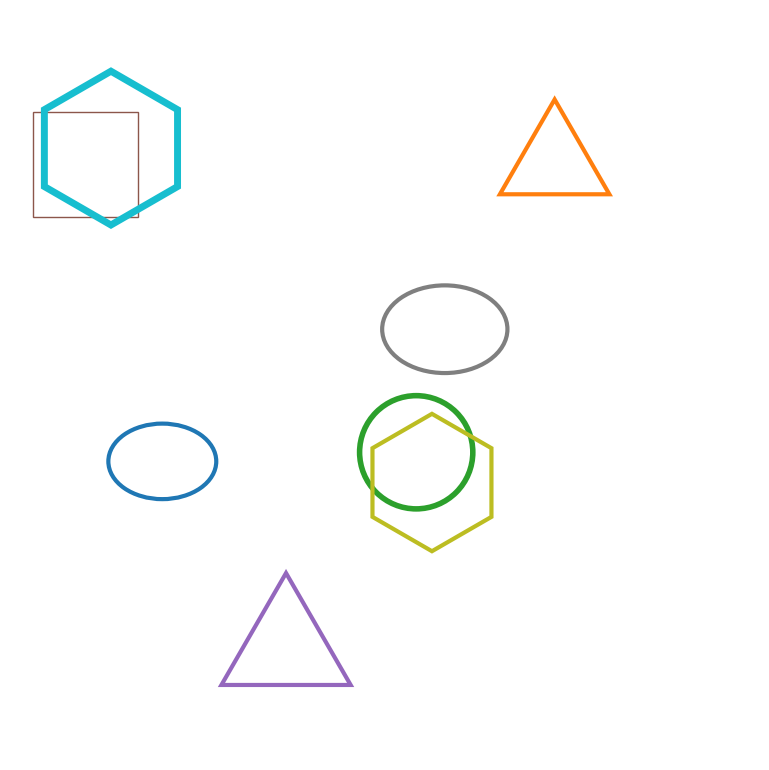[{"shape": "oval", "thickness": 1.5, "radius": 0.35, "center": [0.211, 0.401]}, {"shape": "triangle", "thickness": 1.5, "radius": 0.41, "center": [0.72, 0.789]}, {"shape": "circle", "thickness": 2, "radius": 0.37, "center": [0.541, 0.413]}, {"shape": "triangle", "thickness": 1.5, "radius": 0.48, "center": [0.371, 0.159]}, {"shape": "square", "thickness": 0.5, "radius": 0.34, "center": [0.111, 0.786]}, {"shape": "oval", "thickness": 1.5, "radius": 0.41, "center": [0.578, 0.572]}, {"shape": "hexagon", "thickness": 1.5, "radius": 0.45, "center": [0.561, 0.373]}, {"shape": "hexagon", "thickness": 2.5, "radius": 0.5, "center": [0.144, 0.808]}]